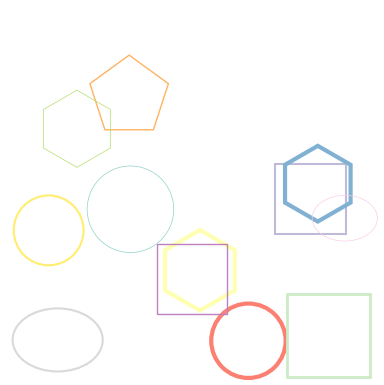[{"shape": "circle", "thickness": 0.5, "radius": 0.56, "center": [0.339, 0.456]}, {"shape": "hexagon", "thickness": 3, "radius": 0.52, "center": [0.519, 0.298]}, {"shape": "square", "thickness": 1.5, "radius": 0.46, "center": [0.806, 0.482]}, {"shape": "circle", "thickness": 3, "radius": 0.48, "center": [0.645, 0.115]}, {"shape": "hexagon", "thickness": 3, "radius": 0.49, "center": [0.825, 0.523]}, {"shape": "pentagon", "thickness": 1, "radius": 0.54, "center": [0.335, 0.75]}, {"shape": "hexagon", "thickness": 0.5, "radius": 0.5, "center": [0.2, 0.666]}, {"shape": "oval", "thickness": 0.5, "radius": 0.42, "center": [0.896, 0.433]}, {"shape": "oval", "thickness": 1.5, "radius": 0.58, "center": [0.15, 0.117]}, {"shape": "square", "thickness": 1, "radius": 0.45, "center": [0.498, 0.276]}, {"shape": "square", "thickness": 2, "radius": 0.54, "center": [0.854, 0.128]}, {"shape": "circle", "thickness": 1.5, "radius": 0.45, "center": [0.126, 0.402]}]